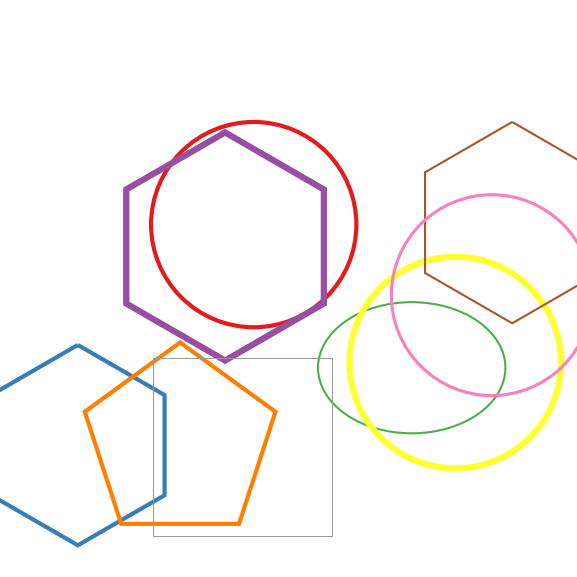[{"shape": "circle", "thickness": 2, "radius": 0.89, "center": [0.439, 0.61]}, {"shape": "hexagon", "thickness": 2, "radius": 0.87, "center": [0.135, 0.228]}, {"shape": "oval", "thickness": 1, "radius": 0.81, "center": [0.713, 0.362]}, {"shape": "hexagon", "thickness": 3, "radius": 0.99, "center": [0.39, 0.572]}, {"shape": "pentagon", "thickness": 2, "radius": 0.87, "center": [0.312, 0.232]}, {"shape": "circle", "thickness": 3, "radius": 0.92, "center": [0.788, 0.371]}, {"shape": "hexagon", "thickness": 1, "radius": 0.87, "center": [0.887, 0.614]}, {"shape": "circle", "thickness": 1.5, "radius": 0.87, "center": [0.852, 0.488]}, {"shape": "square", "thickness": 0.5, "radius": 0.77, "center": [0.42, 0.225]}]